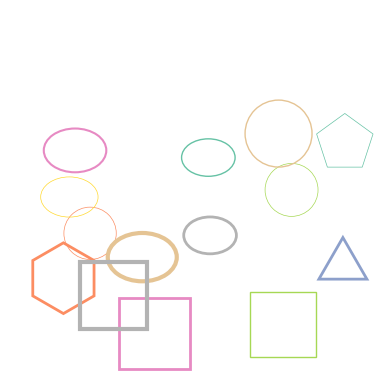[{"shape": "oval", "thickness": 1, "radius": 0.35, "center": [0.541, 0.591]}, {"shape": "pentagon", "thickness": 0.5, "radius": 0.39, "center": [0.896, 0.628]}, {"shape": "circle", "thickness": 0.5, "radius": 0.34, "center": [0.234, 0.394]}, {"shape": "hexagon", "thickness": 2, "radius": 0.46, "center": [0.165, 0.277]}, {"shape": "triangle", "thickness": 2, "radius": 0.36, "center": [0.891, 0.311]}, {"shape": "oval", "thickness": 1.5, "radius": 0.41, "center": [0.195, 0.609]}, {"shape": "square", "thickness": 2, "radius": 0.46, "center": [0.401, 0.134]}, {"shape": "circle", "thickness": 0.5, "radius": 0.34, "center": [0.757, 0.507]}, {"shape": "square", "thickness": 1, "radius": 0.42, "center": [0.735, 0.158]}, {"shape": "oval", "thickness": 0.5, "radius": 0.37, "center": [0.18, 0.488]}, {"shape": "oval", "thickness": 3, "radius": 0.45, "center": [0.37, 0.332]}, {"shape": "circle", "thickness": 1, "radius": 0.43, "center": [0.724, 0.653]}, {"shape": "oval", "thickness": 2, "radius": 0.34, "center": [0.546, 0.389]}, {"shape": "square", "thickness": 3, "radius": 0.43, "center": [0.294, 0.233]}]